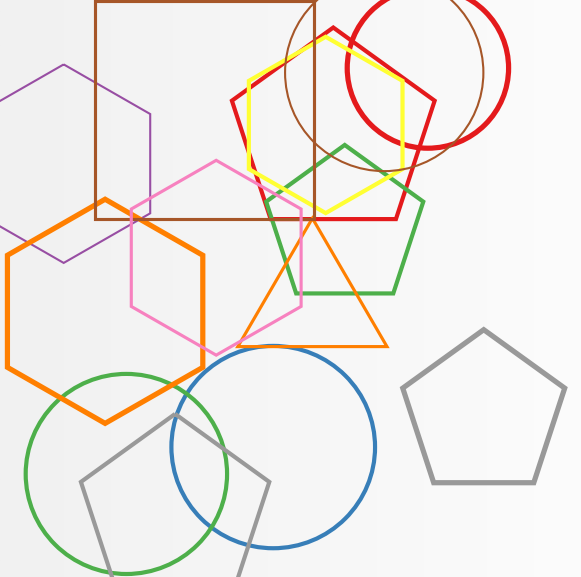[{"shape": "pentagon", "thickness": 2, "radius": 0.92, "center": [0.573, 0.768]}, {"shape": "circle", "thickness": 2.5, "radius": 0.69, "center": [0.736, 0.881]}, {"shape": "circle", "thickness": 2, "radius": 0.88, "center": [0.47, 0.225]}, {"shape": "pentagon", "thickness": 2, "radius": 0.71, "center": [0.593, 0.606]}, {"shape": "circle", "thickness": 2, "radius": 0.87, "center": [0.217, 0.178]}, {"shape": "hexagon", "thickness": 1, "radius": 0.86, "center": [0.11, 0.716]}, {"shape": "triangle", "thickness": 1.5, "radius": 0.74, "center": [0.537, 0.473]}, {"shape": "hexagon", "thickness": 2.5, "radius": 0.97, "center": [0.181, 0.46]}, {"shape": "hexagon", "thickness": 2, "radius": 0.76, "center": [0.56, 0.783]}, {"shape": "circle", "thickness": 1, "radius": 0.85, "center": [0.661, 0.873]}, {"shape": "square", "thickness": 1.5, "radius": 0.94, "center": [0.351, 0.809]}, {"shape": "hexagon", "thickness": 1.5, "radius": 0.84, "center": [0.372, 0.553]}, {"shape": "pentagon", "thickness": 2, "radius": 0.85, "center": [0.301, 0.112]}, {"shape": "pentagon", "thickness": 2.5, "radius": 0.73, "center": [0.832, 0.282]}]